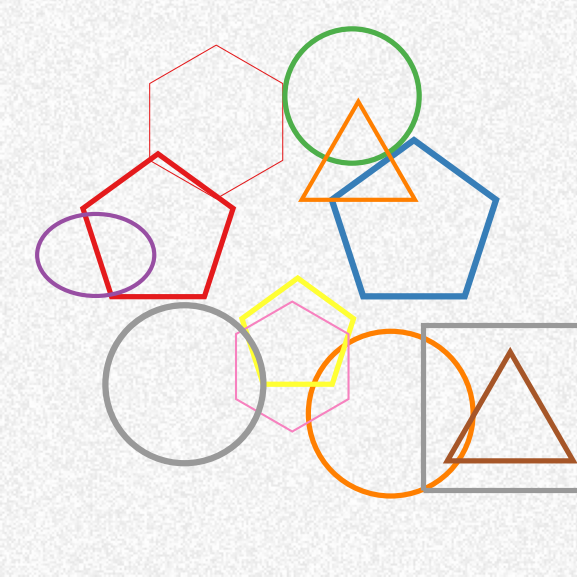[{"shape": "hexagon", "thickness": 0.5, "radius": 0.67, "center": [0.374, 0.788]}, {"shape": "pentagon", "thickness": 2.5, "radius": 0.68, "center": [0.274, 0.596]}, {"shape": "pentagon", "thickness": 3, "radius": 0.75, "center": [0.717, 0.607]}, {"shape": "circle", "thickness": 2.5, "radius": 0.58, "center": [0.61, 0.833]}, {"shape": "oval", "thickness": 2, "radius": 0.51, "center": [0.166, 0.558]}, {"shape": "triangle", "thickness": 2, "radius": 0.57, "center": [0.62, 0.71]}, {"shape": "circle", "thickness": 2.5, "radius": 0.71, "center": [0.677, 0.283]}, {"shape": "pentagon", "thickness": 2.5, "radius": 0.51, "center": [0.516, 0.416]}, {"shape": "triangle", "thickness": 2.5, "radius": 0.63, "center": [0.884, 0.264]}, {"shape": "hexagon", "thickness": 1, "radius": 0.56, "center": [0.506, 0.364]}, {"shape": "square", "thickness": 2.5, "radius": 0.71, "center": [0.875, 0.294]}, {"shape": "circle", "thickness": 3, "radius": 0.68, "center": [0.319, 0.334]}]